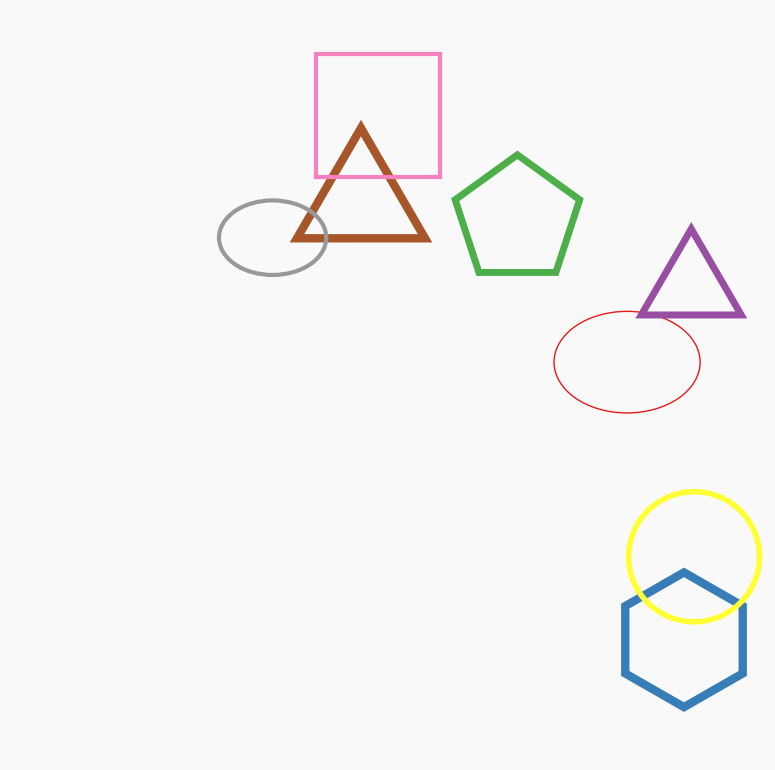[{"shape": "oval", "thickness": 0.5, "radius": 0.47, "center": [0.809, 0.53]}, {"shape": "hexagon", "thickness": 3, "radius": 0.44, "center": [0.883, 0.169]}, {"shape": "pentagon", "thickness": 2.5, "radius": 0.42, "center": [0.668, 0.714]}, {"shape": "triangle", "thickness": 2.5, "radius": 0.37, "center": [0.892, 0.628]}, {"shape": "circle", "thickness": 2, "radius": 0.42, "center": [0.896, 0.277]}, {"shape": "triangle", "thickness": 3, "radius": 0.48, "center": [0.466, 0.738]}, {"shape": "square", "thickness": 1.5, "radius": 0.4, "center": [0.488, 0.85]}, {"shape": "oval", "thickness": 1.5, "radius": 0.35, "center": [0.352, 0.691]}]